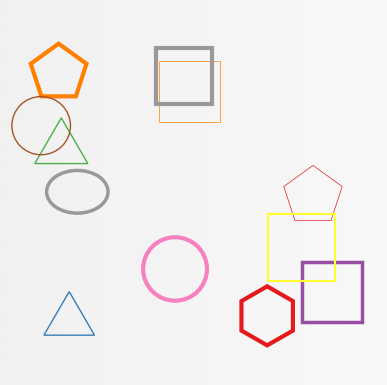[{"shape": "pentagon", "thickness": 0.5, "radius": 0.4, "center": [0.808, 0.491]}, {"shape": "hexagon", "thickness": 3, "radius": 0.38, "center": [0.69, 0.18]}, {"shape": "triangle", "thickness": 1, "radius": 0.38, "center": [0.179, 0.167]}, {"shape": "triangle", "thickness": 1, "radius": 0.4, "center": [0.158, 0.615]}, {"shape": "square", "thickness": 2.5, "radius": 0.39, "center": [0.857, 0.241]}, {"shape": "pentagon", "thickness": 3, "radius": 0.38, "center": [0.151, 0.811]}, {"shape": "square", "thickness": 0.5, "radius": 0.39, "center": [0.489, 0.762]}, {"shape": "square", "thickness": 1.5, "radius": 0.44, "center": [0.778, 0.358]}, {"shape": "circle", "thickness": 1, "radius": 0.38, "center": [0.106, 0.674]}, {"shape": "circle", "thickness": 3, "radius": 0.41, "center": [0.452, 0.301]}, {"shape": "oval", "thickness": 2.5, "radius": 0.4, "center": [0.2, 0.502]}, {"shape": "square", "thickness": 3, "radius": 0.36, "center": [0.476, 0.802]}]